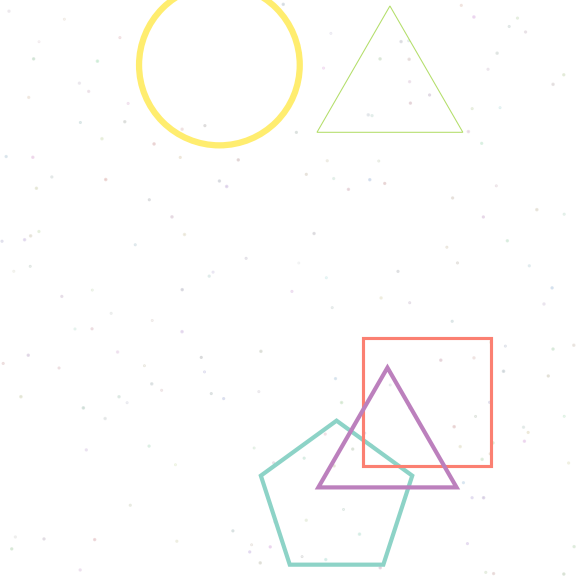[{"shape": "pentagon", "thickness": 2, "radius": 0.69, "center": [0.583, 0.133]}, {"shape": "square", "thickness": 1.5, "radius": 0.55, "center": [0.739, 0.304]}, {"shape": "triangle", "thickness": 0.5, "radius": 0.73, "center": [0.675, 0.843]}, {"shape": "triangle", "thickness": 2, "radius": 0.69, "center": [0.671, 0.224]}, {"shape": "circle", "thickness": 3, "radius": 0.7, "center": [0.38, 0.887]}]